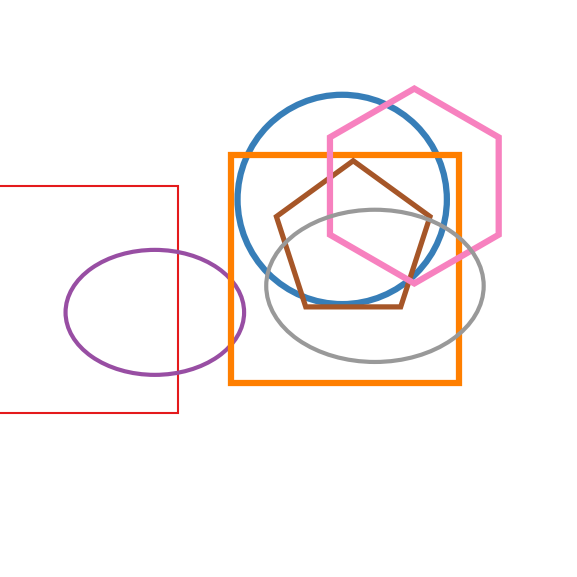[{"shape": "square", "thickness": 1, "radius": 0.98, "center": [0.113, 0.48]}, {"shape": "circle", "thickness": 3, "radius": 0.91, "center": [0.593, 0.654]}, {"shape": "oval", "thickness": 2, "radius": 0.77, "center": [0.268, 0.458]}, {"shape": "square", "thickness": 3, "radius": 0.99, "center": [0.598, 0.533]}, {"shape": "pentagon", "thickness": 2.5, "radius": 0.7, "center": [0.612, 0.581]}, {"shape": "hexagon", "thickness": 3, "radius": 0.84, "center": [0.717, 0.677]}, {"shape": "oval", "thickness": 2, "radius": 0.94, "center": [0.649, 0.504]}]